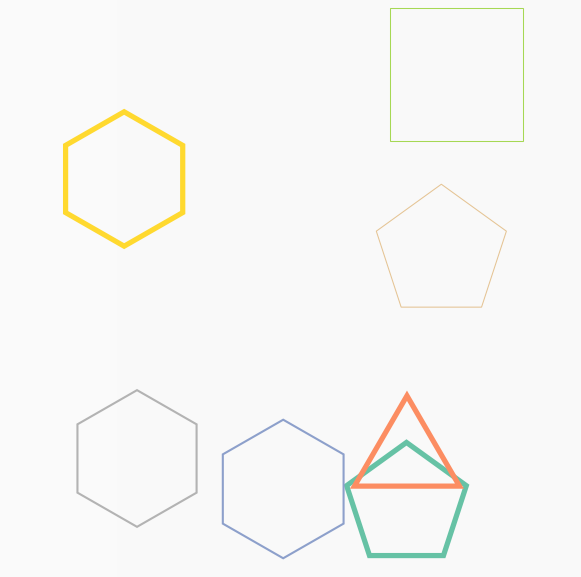[{"shape": "pentagon", "thickness": 2.5, "radius": 0.54, "center": [0.699, 0.125]}, {"shape": "triangle", "thickness": 2.5, "radius": 0.52, "center": [0.7, 0.21]}, {"shape": "hexagon", "thickness": 1, "radius": 0.6, "center": [0.487, 0.152]}, {"shape": "square", "thickness": 0.5, "radius": 0.57, "center": [0.785, 0.87]}, {"shape": "hexagon", "thickness": 2.5, "radius": 0.58, "center": [0.214, 0.689]}, {"shape": "pentagon", "thickness": 0.5, "radius": 0.59, "center": [0.759, 0.562]}, {"shape": "hexagon", "thickness": 1, "radius": 0.59, "center": [0.236, 0.205]}]